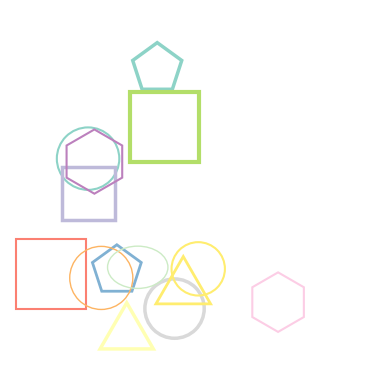[{"shape": "pentagon", "thickness": 2.5, "radius": 0.33, "center": [0.408, 0.822]}, {"shape": "circle", "thickness": 1.5, "radius": 0.41, "center": [0.229, 0.588]}, {"shape": "triangle", "thickness": 2.5, "radius": 0.4, "center": [0.329, 0.134]}, {"shape": "square", "thickness": 2.5, "radius": 0.34, "center": [0.23, 0.497]}, {"shape": "square", "thickness": 1.5, "radius": 0.45, "center": [0.132, 0.288]}, {"shape": "pentagon", "thickness": 2, "radius": 0.33, "center": [0.303, 0.298]}, {"shape": "circle", "thickness": 1, "radius": 0.41, "center": [0.263, 0.278]}, {"shape": "square", "thickness": 3, "radius": 0.45, "center": [0.427, 0.67]}, {"shape": "hexagon", "thickness": 1.5, "radius": 0.39, "center": [0.722, 0.215]}, {"shape": "circle", "thickness": 2.5, "radius": 0.39, "center": [0.453, 0.198]}, {"shape": "hexagon", "thickness": 1.5, "radius": 0.42, "center": [0.245, 0.58]}, {"shape": "oval", "thickness": 1, "radius": 0.39, "center": [0.358, 0.306]}, {"shape": "triangle", "thickness": 2, "radius": 0.41, "center": [0.476, 0.252]}, {"shape": "circle", "thickness": 1.5, "radius": 0.35, "center": [0.515, 0.302]}]